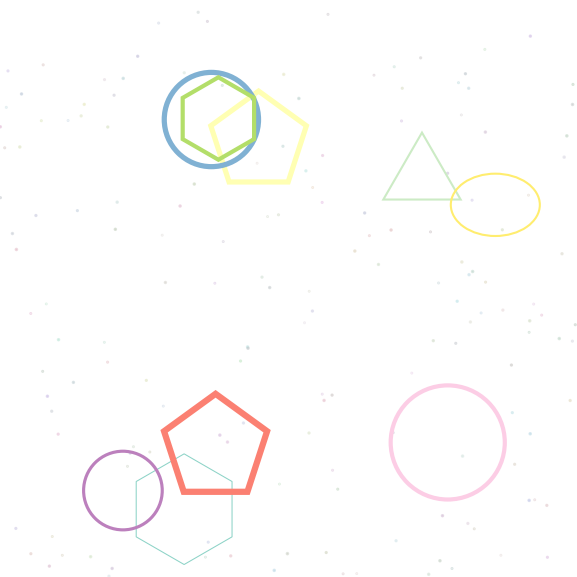[{"shape": "hexagon", "thickness": 0.5, "radius": 0.48, "center": [0.319, 0.117]}, {"shape": "pentagon", "thickness": 2.5, "radius": 0.44, "center": [0.448, 0.754]}, {"shape": "pentagon", "thickness": 3, "radius": 0.47, "center": [0.373, 0.223]}, {"shape": "circle", "thickness": 2.5, "radius": 0.41, "center": [0.366, 0.792]}, {"shape": "hexagon", "thickness": 2, "radius": 0.36, "center": [0.378, 0.794]}, {"shape": "circle", "thickness": 2, "radius": 0.49, "center": [0.775, 0.233]}, {"shape": "circle", "thickness": 1.5, "radius": 0.34, "center": [0.213, 0.15]}, {"shape": "triangle", "thickness": 1, "radius": 0.39, "center": [0.731, 0.692]}, {"shape": "oval", "thickness": 1, "radius": 0.39, "center": [0.858, 0.644]}]